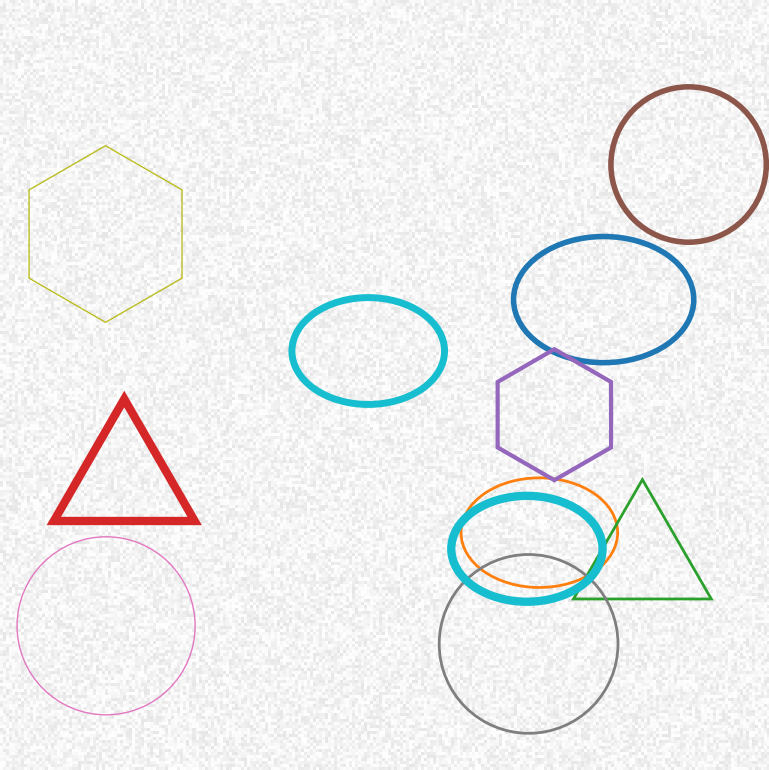[{"shape": "oval", "thickness": 2, "radius": 0.59, "center": [0.784, 0.611]}, {"shape": "oval", "thickness": 1, "radius": 0.51, "center": [0.7, 0.308]}, {"shape": "triangle", "thickness": 1, "radius": 0.52, "center": [0.834, 0.274]}, {"shape": "triangle", "thickness": 3, "radius": 0.53, "center": [0.161, 0.376]}, {"shape": "hexagon", "thickness": 1.5, "radius": 0.43, "center": [0.72, 0.461]}, {"shape": "circle", "thickness": 2, "radius": 0.5, "center": [0.894, 0.786]}, {"shape": "circle", "thickness": 0.5, "radius": 0.58, "center": [0.138, 0.187]}, {"shape": "circle", "thickness": 1, "radius": 0.58, "center": [0.686, 0.164]}, {"shape": "hexagon", "thickness": 0.5, "radius": 0.57, "center": [0.137, 0.696]}, {"shape": "oval", "thickness": 2.5, "radius": 0.5, "center": [0.478, 0.544]}, {"shape": "oval", "thickness": 3, "radius": 0.49, "center": [0.684, 0.287]}]